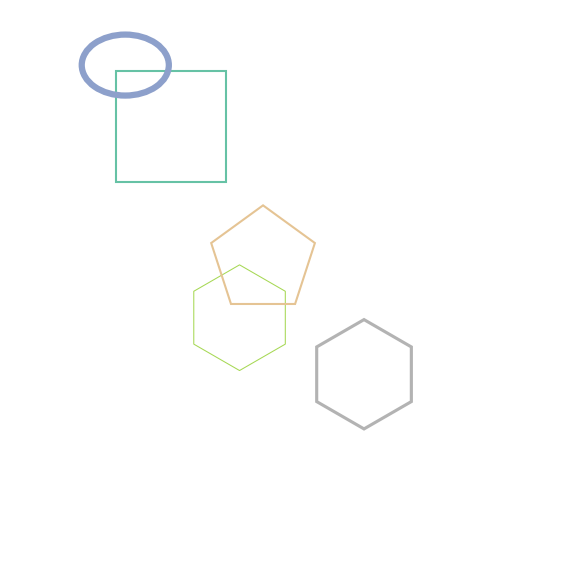[{"shape": "square", "thickness": 1, "radius": 0.48, "center": [0.296, 0.78]}, {"shape": "oval", "thickness": 3, "radius": 0.38, "center": [0.217, 0.886]}, {"shape": "hexagon", "thickness": 0.5, "radius": 0.46, "center": [0.415, 0.449]}, {"shape": "pentagon", "thickness": 1, "radius": 0.47, "center": [0.455, 0.549]}, {"shape": "hexagon", "thickness": 1.5, "radius": 0.47, "center": [0.63, 0.351]}]